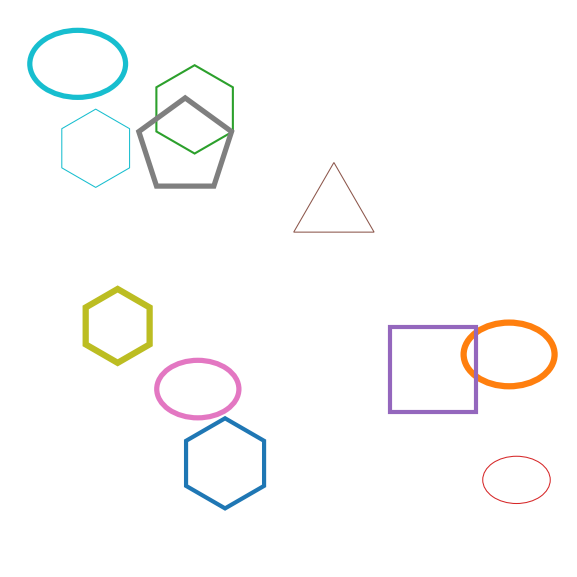[{"shape": "hexagon", "thickness": 2, "radius": 0.39, "center": [0.39, 0.197]}, {"shape": "oval", "thickness": 3, "radius": 0.39, "center": [0.882, 0.385]}, {"shape": "hexagon", "thickness": 1, "radius": 0.38, "center": [0.337, 0.81]}, {"shape": "oval", "thickness": 0.5, "radius": 0.29, "center": [0.894, 0.168]}, {"shape": "square", "thickness": 2, "radius": 0.37, "center": [0.75, 0.359]}, {"shape": "triangle", "thickness": 0.5, "radius": 0.4, "center": [0.578, 0.637]}, {"shape": "oval", "thickness": 2.5, "radius": 0.36, "center": [0.343, 0.325]}, {"shape": "pentagon", "thickness": 2.5, "radius": 0.42, "center": [0.321, 0.745]}, {"shape": "hexagon", "thickness": 3, "radius": 0.32, "center": [0.204, 0.435]}, {"shape": "oval", "thickness": 2.5, "radius": 0.41, "center": [0.135, 0.889]}, {"shape": "hexagon", "thickness": 0.5, "radius": 0.34, "center": [0.166, 0.742]}]